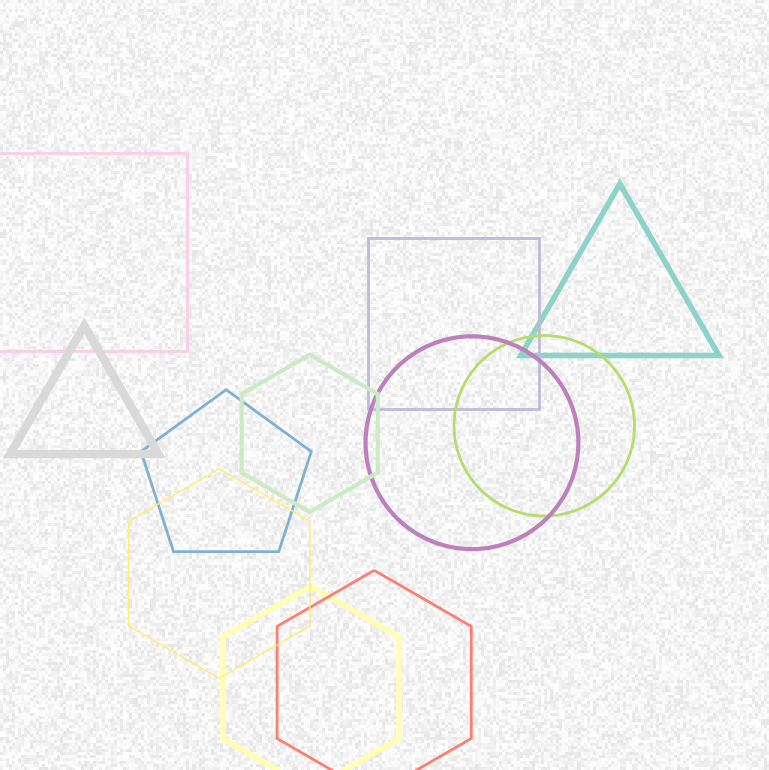[{"shape": "triangle", "thickness": 2, "radius": 0.74, "center": [0.805, 0.613]}, {"shape": "hexagon", "thickness": 2, "radius": 0.66, "center": [0.404, 0.107]}, {"shape": "square", "thickness": 1, "radius": 0.55, "center": [0.589, 0.58]}, {"shape": "hexagon", "thickness": 1, "radius": 0.73, "center": [0.486, 0.114]}, {"shape": "pentagon", "thickness": 1, "radius": 0.58, "center": [0.294, 0.378]}, {"shape": "circle", "thickness": 1, "radius": 0.59, "center": [0.707, 0.447]}, {"shape": "square", "thickness": 1, "radius": 0.64, "center": [0.114, 0.672]}, {"shape": "triangle", "thickness": 3, "radius": 0.56, "center": [0.109, 0.466]}, {"shape": "circle", "thickness": 1.5, "radius": 0.69, "center": [0.613, 0.425]}, {"shape": "hexagon", "thickness": 1.5, "radius": 0.51, "center": [0.402, 0.437]}, {"shape": "hexagon", "thickness": 0.5, "radius": 0.68, "center": [0.285, 0.255]}]